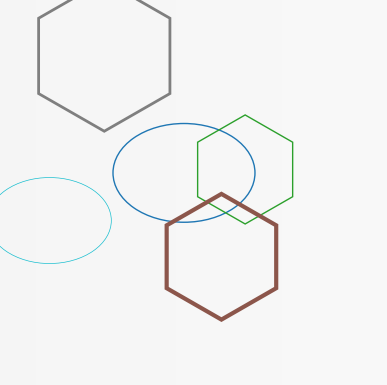[{"shape": "oval", "thickness": 1, "radius": 0.92, "center": [0.475, 0.551]}, {"shape": "hexagon", "thickness": 1, "radius": 0.71, "center": [0.633, 0.56]}, {"shape": "hexagon", "thickness": 3, "radius": 0.82, "center": [0.571, 0.333]}, {"shape": "hexagon", "thickness": 2, "radius": 0.98, "center": [0.269, 0.855]}, {"shape": "oval", "thickness": 0.5, "radius": 0.8, "center": [0.128, 0.427]}]